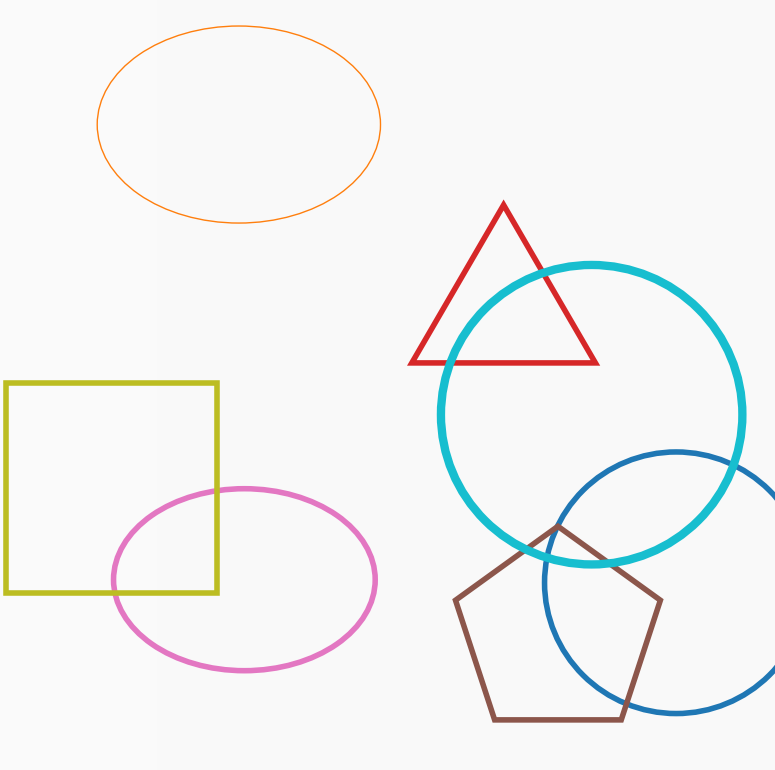[{"shape": "circle", "thickness": 2, "radius": 0.85, "center": [0.872, 0.243]}, {"shape": "oval", "thickness": 0.5, "radius": 0.91, "center": [0.308, 0.838]}, {"shape": "triangle", "thickness": 2, "radius": 0.68, "center": [0.65, 0.597]}, {"shape": "pentagon", "thickness": 2, "radius": 0.69, "center": [0.72, 0.178]}, {"shape": "oval", "thickness": 2, "radius": 0.84, "center": [0.315, 0.247]}, {"shape": "square", "thickness": 2, "radius": 0.68, "center": [0.144, 0.366]}, {"shape": "circle", "thickness": 3, "radius": 0.97, "center": [0.763, 0.461]}]